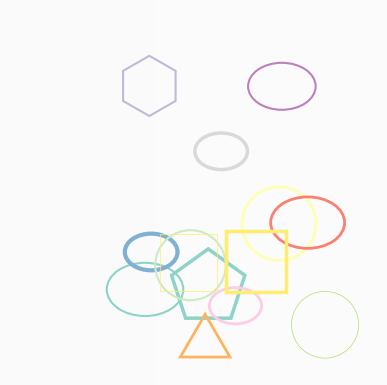[{"shape": "pentagon", "thickness": 2.5, "radius": 0.5, "center": [0.537, 0.254]}, {"shape": "oval", "thickness": 1.5, "radius": 0.49, "center": [0.374, 0.248]}, {"shape": "circle", "thickness": 2, "radius": 0.48, "center": [0.72, 0.419]}, {"shape": "hexagon", "thickness": 1.5, "radius": 0.39, "center": [0.385, 0.777]}, {"shape": "oval", "thickness": 2, "radius": 0.48, "center": [0.794, 0.422]}, {"shape": "oval", "thickness": 3, "radius": 0.34, "center": [0.39, 0.346]}, {"shape": "triangle", "thickness": 2, "radius": 0.37, "center": [0.529, 0.11]}, {"shape": "circle", "thickness": 0.5, "radius": 0.43, "center": [0.839, 0.156]}, {"shape": "oval", "thickness": 2, "radius": 0.34, "center": [0.608, 0.206]}, {"shape": "oval", "thickness": 2.5, "radius": 0.34, "center": [0.571, 0.607]}, {"shape": "oval", "thickness": 1.5, "radius": 0.44, "center": [0.727, 0.776]}, {"shape": "circle", "thickness": 1.5, "radius": 0.46, "center": [0.492, 0.311]}, {"shape": "square", "thickness": 0.5, "radius": 0.37, "center": [0.486, 0.318]}, {"shape": "square", "thickness": 2.5, "radius": 0.39, "center": [0.661, 0.321]}]